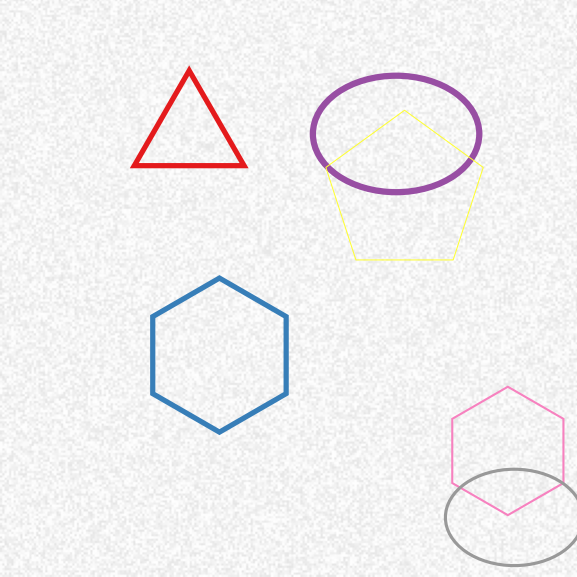[{"shape": "triangle", "thickness": 2.5, "radius": 0.55, "center": [0.328, 0.767]}, {"shape": "hexagon", "thickness": 2.5, "radius": 0.67, "center": [0.38, 0.384]}, {"shape": "oval", "thickness": 3, "radius": 0.72, "center": [0.686, 0.767]}, {"shape": "pentagon", "thickness": 0.5, "radius": 0.72, "center": [0.7, 0.665]}, {"shape": "hexagon", "thickness": 1, "radius": 0.56, "center": [0.879, 0.218]}, {"shape": "oval", "thickness": 1.5, "radius": 0.6, "center": [0.89, 0.103]}]